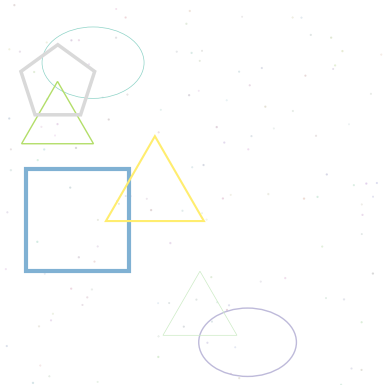[{"shape": "oval", "thickness": 0.5, "radius": 0.66, "center": [0.242, 0.837]}, {"shape": "oval", "thickness": 1, "radius": 0.63, "center": [0.643, 0.111]}, {"shape": "square", "thickness": 3, "radius": 0.67, "center": [0.201, 0.429]}, {"shape": "triangle", "thickness": 1, "radius": 0.54, "center": [0.149, 0.681]}, {"shape": "pentagon", "thickness": 2.5, "radius": 0.5, "center": [0.15, 0.783]}, {"shape": "triangle", "thickness": 0.5, "radius": 0.55, "center": [0.519, 0.185]}, {"shape": "triangle", "thickness": 1.5, "radius": 0.73, "center": [0.402, 0.499]}]